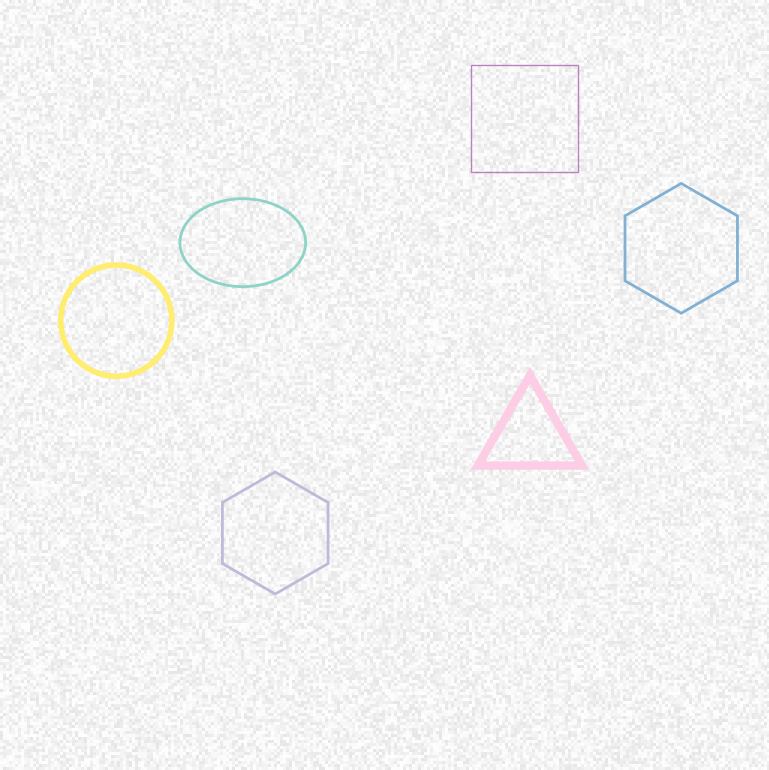[{"shape": "oval", "thickness": 1, "radius": 0.41, "center": [0.315, 0.685]}, {"shape": "hexagon", "thickness": 1, "radius": 0.4, "center": [0.357, 0.308]}, {"shape": "hexagon", "thickness": 1, "radius": 0.42, "center": [0.885, 0.677]}, {"shape": "triangle", "thickness": 3, "radius": 0.39, "center": [0.688, 0.434]}, {"shape": "square", "thickness": 0.5, "radius": 0.35, "center": [0.681, 0.846]}, {"shape": "circle", "thickness": 2, "radius": 0.36, "center": [0.151, 0.584]}]